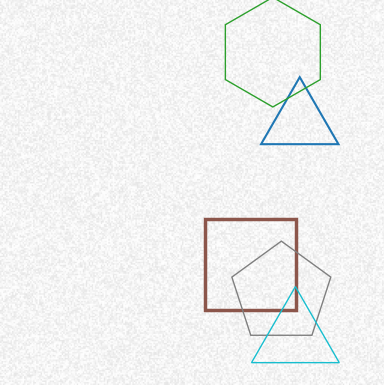[{"shape": "triangle", "thickness": 1.5, "radius": 0.58, "center": [0.779, 0.684]}, {"shape": "hexagon", "thickness": 1, "radius": 0.71, "center": [0.709, 0.865]}, {"shape": "square", "thickness": 2.5, "radius": 0.59, "center": [0.651, 0.313]}, {"shape": "pentagon", "thickness": 1, "radius": 0.68, "center": [0.731, 0.239]}, {"shape": "triangle", "thickness": 1, "radius": 0.66, "center": [0.767, 0.124]}]